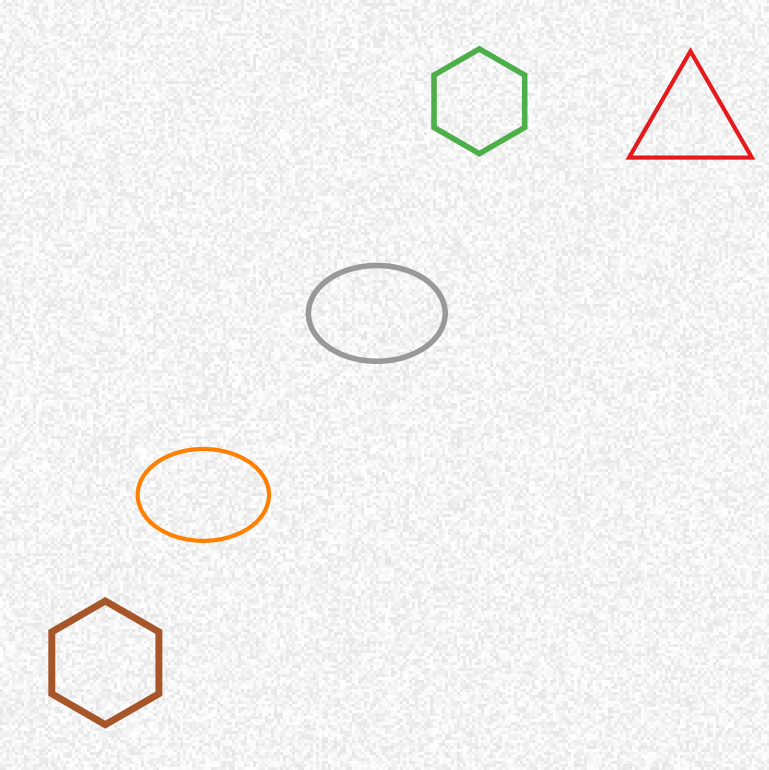[{"shape": "triangle", "thickness": 1.5, "radius": 0.46, "center": [0.897, 0.841]}, {"shape": "hexagon", "thickness": 2, "radius": 0.34, "center": [0.623, 0.868]}, {"shape": "oval", "thickness": 1.5, "radius": 0.43, "center": [0.264, 0.357]}, {"shape": "hexagon", "thickness": 2.5, "radius": 0.4, "center": [0.137, 0.139]}, {"shape": "oval", "thickness": 2, "radius": 0.44, "center": [0.489, 0.593]}]